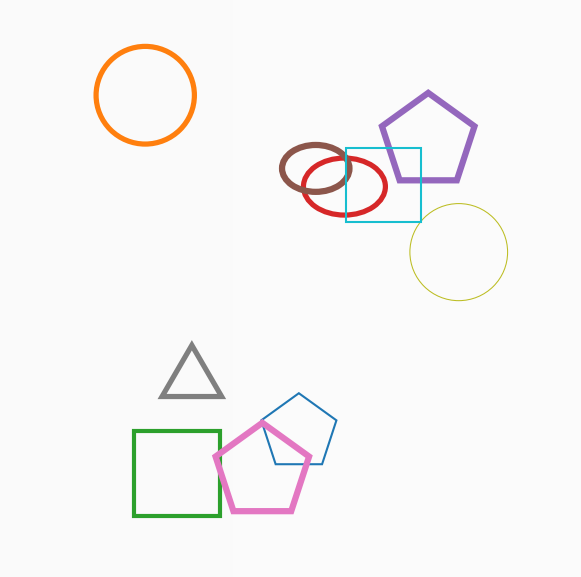[{"shape": "pentagon", "thickness": 1, "radius": 0.34, "center": [0.514, 0.25]}, {"shape": "circle", "thickness": 2.5, "radius": 0.42, "center": [0.25, 0.834]}, {"shape": "square", "thickness": 2, "radius": 0.37, "center": [0.304, 0.18]}, {"shape": "oval", "thickness": 2.5, "radius": 0.35, "center": [0.593, 0.676]}, {"shape": "pentagon", "thickness": 3, "radius": 0.42, "center": [0.737, 0.755]}, {"shape": "oval", "thickness": 3, "radius": 0.29, "center": [0.543, 0.708]}, {"shape": "pentagon", "thickness": 3, "radius": 0.42, "center": [0.451, 0.182]}, {"shape": "triangle", "thickness": 2.5, "radius": 0.3, "center": [0.33, 0.342]}, {"shape": "circle", "thickness": 0.5, "radius": 0.42, "center": [0.789, 0.563]}, {"shape": "square", "thickness": 1, "radius": 0.32, "center": [0.66, 0.679]}]